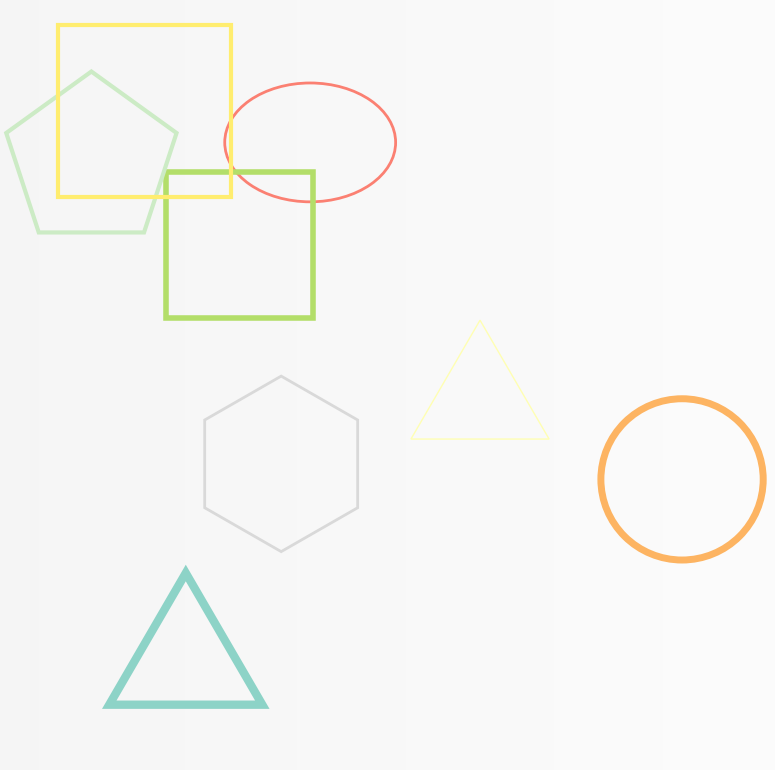[{"shape": "triangle", "thickness": 3, "radius": 0.57, "center": [0.24, 0.142]}, {"shape": "triangle", "thickness": 0.5, "radius": 0.51, "center": [0.619, 0.481]}, {"shape": "oval", "thickness": 1, "radius": 0.55, "center": [0.4, 0.815]}, {"shape": "circle", "thickness": 2.5, "radius": 0.52, "center": [0.88, 0.377]}, {"shape": "square", "thickness": 2, "radius": 0.48, "center": [0.309, 0.682]}, {"shape": "hexagon", "thickness": 1, "radius": 0.57, "center": [0.363, 0.398]}, {"shape": "pentagon", "thickness": 1.5, "radius": 0.58, "center": [0.118, 0.792]}, {"shape": "square", "thickness": 1.5, "radius": 0.56, "center": [0.187, 0.856]}]